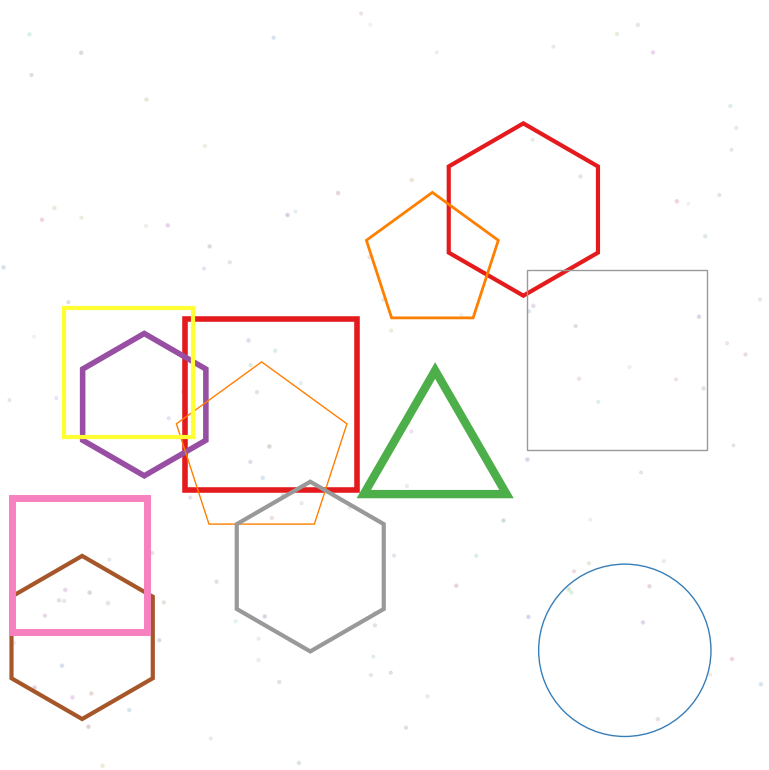[{"shape": "hexagon", "thickness": 1.5, "radius": 0.56, "center": [0.68, 0.728]}, {"shape": "square", "thickness": 2, "radius": 0.56, "center": [0.352, 0.475]}, {"shape": "circle", "thickness": 0.5, "radius": 0.56, "center": [0.811, 0.155]}, {"shape": "triangle", "thickness": 3, "radius": 0.54, "center": [0.565, 0.412]}, {"shape": "hexagon", "thickness": 2, "radius": 0.46, "center": [0.187, 0.475]}, {"shape": "pentagon", "thickness": 1, "radius": 0.45, "center": [0.561, 0.66]}, {"shape": "pentagon", "thickness": 0.5, "radius": 0.58, "center": [0.34, 0.414]}, {"shape": "square", "thickness": 1.5, "radius": 0.42, "center": [0.167, 0.516]}, {"shape": "hexagon", "thickness": 1.5, "radius": 0.53, "center": [0.107, 0.172]}, {"shape": "square", "thickness": 2.5, "radius": 0.44, "center": [0.103, 0.266]}, {"shape": "square", "thickness": 0.5, "radius": 0.58, "center": [0.801, 0.532]}, {"shape": "hexagon", "thickness": 1.5, "radius": 0.55, "center": [0.403, 0.264]}]